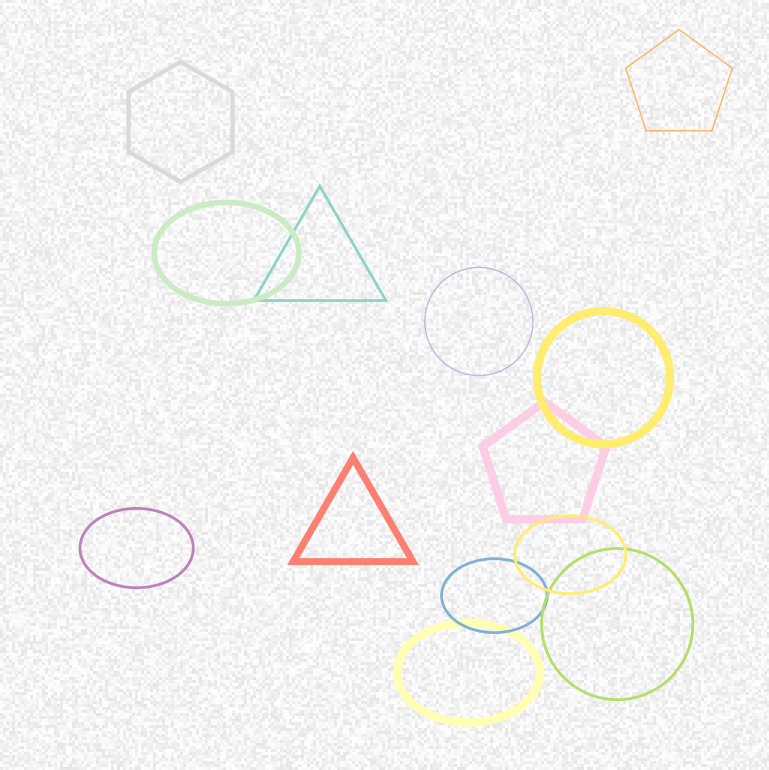[{"shape": "triangle", "thickness": 1, "radius": 0.5, "center": [0.415, 0.659]}, {"shape": "oval", "thickness": 3, "radius": 0.46, "center": [0.608, 0.127]}, {"shape": "circle", "thickness": 0.5, "radius": 0.35, "center": [0.622, 0.582]}, {"shape": "triangle", "thickness": 2.5, "radius": 0.45, "center": [0.459, 0.316]}, {"shape": "oval", "thickness": 1, "radius": 0.34, "center": [0.642, 0.226]}, {"shape": "pentagon", "thickness": 0.5, "radius": 0.36, "center": [0.882, 0.889]}, {"shape": "circle", "thickness": 1, "radius": 0.49, "center": [0.802, 0.189]}, {"shape": "pentagon", "thickness": 3, "radius": 0.42, "center": [0.707, 0.394]}, {"shape": "hexagon", "thickness": 1.5, "radius": 0.39, "center": [0.235, 0.842]}, {"shape": "oval", "thickness": 1, "radius": 0.37, "center": [0.177, 0.288]}, {"shape": "oval", "thickness": 2, "radius": 0.47, "center": [0.294, 0.671]}, {"shape": "circle", "thickness": 3, "radius": 0.43, "center": [0.784, 0.509]}, {"shape": "oval", "thickness": 1, "radius": 0.36, "center": [0.741, 0.28]}]